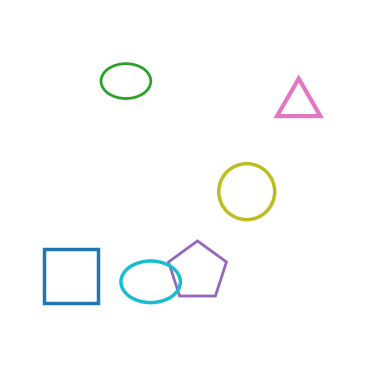[{"shape": "square", "thickness": 2.5, "radius": 0.35, "center": [0.185, 0.283]}, {"shape": "oval", "thickness": 2, "radius": 0.32, "center": [0.327, 0.789]}, {"shape": "pentagon", "thickness": 2, "radius": 0.4, "center": [0.513, 0.295]}, {"shape": "triangle", "thickness": 3, "radius": 0.32, "center": [0.776, 0.731]}, {"shape": "circle", "thickness": 2.5, "radius": 0.36, "center": [0.641, 0.502]}, {"shape": "oval", "thickness": 2.5, "radius": 0.39, "center": [0.391, 0.268]}]